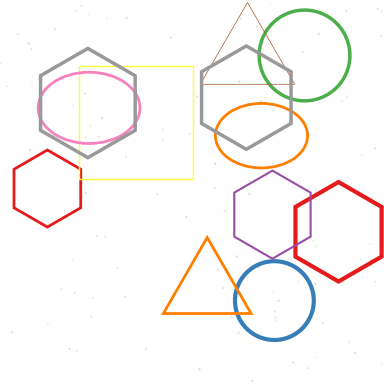[{"shape": "hexagon", "thickness": 3, "radius": 0.65, "center": [0.879, 0.398]}, {"shape": "hexagon", "thickness": 2, "radius": 0.5, "center": [0.123, 0.51]}, {"shape": "circle", "thickness": 3, "radius": 0.51, "center": [0.713, 0.219]}, {"shape": "circle", "thickness": 2.5, "radius": 0.59, "center": [0.791, 0.856]}, {"shape": "hexagon", "thickness": 1.5, "radius": 0.57, "center": [0.708, 0.443]}, {"shape": "oval", "thickness": 2, "radius": 0.6, "center": [0.679, 0.648]}, {"shape": "triangle", "thickness": 2, "radius": 0.66, "center": [0.538, 0.252]}, {"shape": "square", "thickness": 1, "radius": 0.74, "center": [0.353, 0.682]}, {"shape": "triangle", "thickness": 0.5, "radius": 0.71, "center": [0.643, 0.852]}, {"shape": "oval", "thickness": 2, "radius": 0.66, "center": [0.231, 0.72]}, {"shape": "hexagon", "thickness": 2.5, "radius": 0.67, "center": [0.64, 0.746]}, {"shape": "hexagon", "thickness": 2.5, "radius": 0.71, "center": [0.228, 0.732]}]